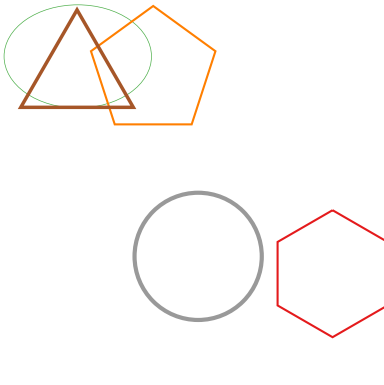[{"shape": "hexagon", "thickness": 1.5, "radius": 0.82, "center": [0.864, 0.289]}, {"shape": "oval", "thickness": 0.5, "radius": 0.96, "center": [0.202, 0.853]}, {"shape": "pentagon", "thickness": 1.5, "radius": 0.85, "center": [0.398, 0.814]}, {"shape": "triangle", "thickness": 2.5, "radius": 0.84, "center": [0.2, 0.806]}, {"shape": "circle", "thickness": 3, "radius": 0.83, "center": [0.515, 0.334]}]